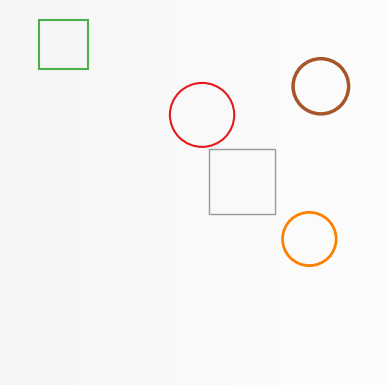[{"shape": "circle", "thickness": 1.5, "radius": 0.42, "center": [0.522, 0.702]}, {"shape": "square", "thickness": 1.5, "radius": 0.32, "center": [0.165, 0.884]}, {"shape": "circle", "thickness": 2, "radius": 0.35, "center": [0.798, 0.379]}, {"shape": "circle", "thickness": 2.5, "radius": 0.36, "center": [0.828, 0.776]}, {"shape": "square", "thickness": 1, "radius": 0.42, "center": [0.625, 0.529]}]